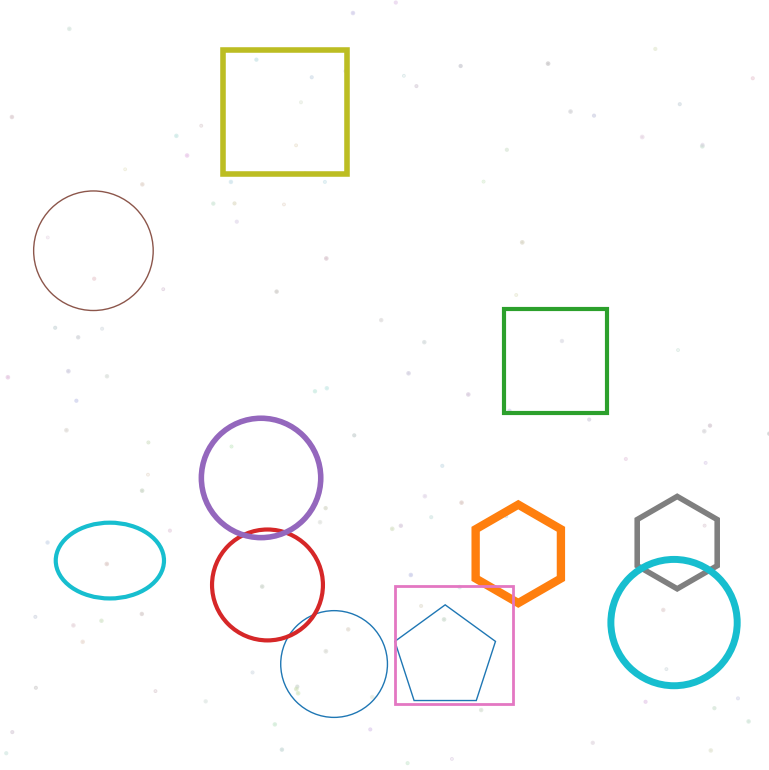[{"shape": "circle", "thickness": 0.5, "radius": 0.35, "center": [0.434, 0.138]}, {"shape": "pentagon", "thickness": 0.5, "radius": 0.34, "center": [0.578, 0.146]}, {"shape": "hexagon", "thickness": 3, "radius": 0.32, "center": [0.673, 0.281]}, {"shape": "square", "thickness": 1.5, "radius": 0.34, "center": [0.721, 0.531]}, {"shape": "circle", "thickness": 1.5, "radius": 0.36, "center": [0.347, 0.24]}, {"shape": "circle", "thickness": 2, "radius": 0.39, "center": [0.339, 0.379]}, {"shape": "circle", "thickness": 0.5, "radius": 0.39, "center": [0.121, 0.674]}, {"shape": "square", "thickness": 1, "radius": 0.38, "center": [0.59, 0.162]}, {"shape": "hexagon", "thickness": 2, "radius": 0.3, "center": [0.879, 0.295]}, {"shape": "square", "thickness": 2, "radius": 0.4, "center": [0.371, 0.855]}, {"shape": "oval", "thickness": 1.5, "radius": 0.35, "center": [0.143, 0.272]}, {"shape": "circle", "thickness": 2.5, "radius": 0.41, "center": [0.875, 0.191]}]